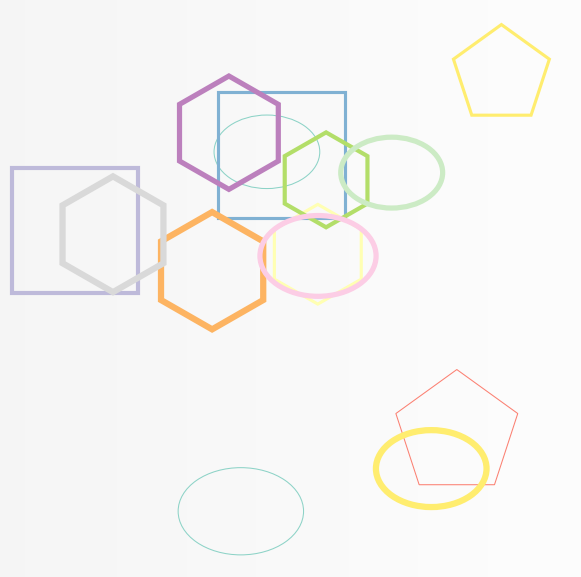[{"shape": "oval", "thickness": 0.5, "radius": 0.54, "center": [0.414, 0.114]}, {"shape": "oval", "thickness": 0.5, "radius": 0.45, "center": [0.459, 0.736]}, {"shape": "hexagon", "thickness": 1.5, "radius": 0.43, "center": [0.547, 0.559]}, {"shape": "square", "thickness": 2, "radius": 0.54, "center": [0.129, 0.6]}, {"shape": "pentagon", "thickness": 0.5, "radius": 0.55, "center": [0.786, 0.249]}, {"shape": "square", "thickness": 1.5, "radius": 0.55, "center": [0.485, 0.731]}, {"shape": "hexagon", "thickness": 3, "radius": 0.51, "center": [0.365, 0.53]}, {"shape": "hexagon", "thickness": 2, "radius": 0.41, "center": [0.561, 0.688]}, {"shape": "oval", "thickness": 2.5, "radius": 0.5, "center": [0.547, 0.556]}, {"shape": "hexagon", "thickness": 3, "radius": 0.5, "center": [0.194, 0.594]}, {"shape": "hexagon", "thickness": 2.5, "radius": 0.49, "center": [0.394, 0.769]}, {"shape": "oval", "thickness": 2.5, "radius": 0.44, "center": [0.674, 0.7]}, {"shape": "pentagon", "thickness": 1.5, "radius": 0.43, "center": [0.863, 0.87]}, {"shape": "oval", "thickness": 3, "radius": 0.48, "center": [0.742, 0.188]}]